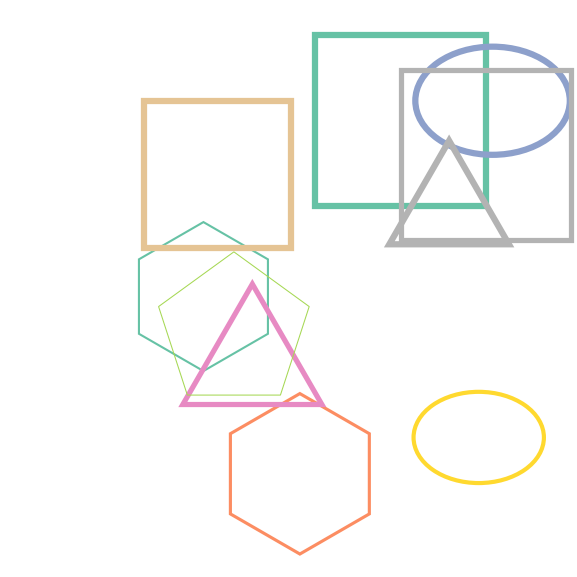[{"shape": "hexagon", "thickness": 1, "radius": 0.64, "center": [0.352, 0.486]}, {"shape": "square", "thickness": 3, "radius": 0.74, "center": [0.693, 0.79]}, {"shape": "hexagon", "thickness": 1.5, "radius": 0.69, "center": [0.519, 0.179]}, {"shape": "oval", "thickness": 3, "radius": 0.67, "center": [0.853, 0.825]}, {"shape": "triangle", "thickness": 2.5, "radius": 0.7, "center": [0.437, 0.368]}, {"shape": "pentagon", "thickness": 0.5, "radius": 0.69, "center": [0.405, 0.426]}, {"shape": "oval", "thickness": 2, "radius": 0.56, "center": [0.829, 0.242]}, {"shape": "square", "thickness": 3, "radius": 0.64, "center": [0.377, 0.697]}, {"shape": "triangle", "thickness": 3, "radius": 0.6, "center": [0.778, 0.636]}, {"shape": "square", "thickness": 2.5, "radius": 0.73, "center": [0.842, 0.731]}]